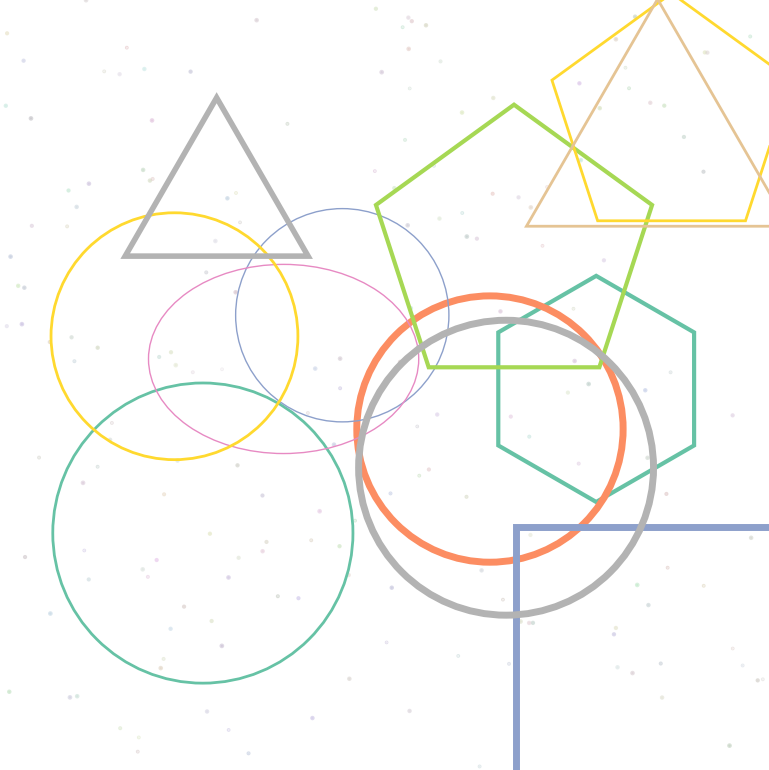[{"shape": "hexagon", "thickness": 1.5, "radius": 0.73, "center": [0.774, 0.495]}, {"shape": "circle", "thickness": 1, "radius": 0.97, "center": [0.263, 0.308]}, {"shape": "circle", "thickness": 2.5, "radius": 0.86, "center": [0.636, 0.443]}, {"shape": "circle", "thickness": 0.5, "radius": 0.69, "center": [0.445, 0.591]}, {"shape": "square", "thickness": 2.5, "radius": 0.96, "center": [0.863, 0.122]}, {"shape": "oval", "thickness": 0.5, "radius": 0.88, "center": [0.368, 0.534]}, {"shape": "pentagon", "thickness": 1.5, "radius": 0.94, "center": [0.668, 0.676]}, {"shape": "pentagon", "thickness": 1, "radius": 0.82, "center": [0.872, 0.845]}, {"shape": "circle", "thickness": 1, "radius": 0.8, "center": [0.227, 0.563]}, {"shape": "triangle", "thickness": 1, "radius": 0.98, "center": [0.854, 0.805]}, {"shape": "triangle", "thickness": 2, "radius": 0.69, "center": [0.281, 0.736]}, {"shape": "circle", "thickness": 2.5, "radius": 0.96, "center": [0.657, 0.393]}]